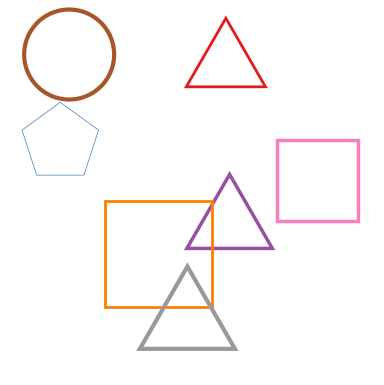[{"shape": "triangle", "thickness": 2, "radius": 0.59, "center": [0.587, 0.834]}, {"shape": "pentagon", "thickness": 0.5, "radius": 0.52, "center": [0.157, 0.63]}, {"shape": "triangle", "thickness": 2.5, "radius": 0.64, "center": [0.596, 0.419]}, {"shape": "square", "thickness": 2, "radius": 0.69, "center": [0.411, 0.34]}, {"shape": "circle", "thickness": 3, "radius": 0.58, "center": [0.18, 0.858]}, {"shape": "square", "thickness": 2.5, "radius": 0.53, "center": [0.825, 0.531]}, {"shape": "triangle", "thickness": 3, "radius": 0.71, "center": [0.487, 0.165]}]